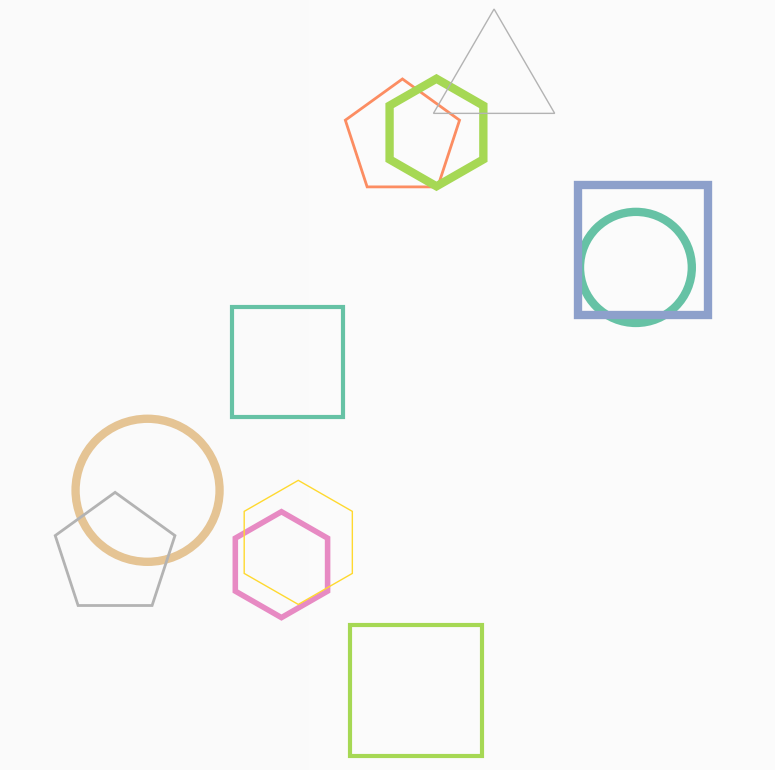[{"shape": "square", "thickness": 1.5, "radius": 0.36, "center": [0.371, 0.53]}, {"shape": "circle", "thickness": 3, "radius": 0.36, "center": [0.821, 0.653]}, {"shape": "pentagon", "thickness": 1, "radius": 0.39, "center": [0.519, 0.82]}, {"shape": "square", "thickness": 3, "radius": 0.42, "center": [0.83, 0.675]}, {"shape": "hexagon", "thickness": 2, "radius": 0.34, "center": [0.363, 0.267]}, {"shape": "square", "thickness": 1.5, "radius": 0.42, "center": [0.537, 0.103]}, {"shape": "hexagon", "thickness": 3, "radius": 0.35, "center": [0.563, 0.828]}, {"shape": "hexagon", "thickness": 0.5, "radius": 0.4, "center": [0.385, 0.296]}, {"shape": "circle", "thickness": 3, "radius": 0.46, "center": [0.19, 0.363]}, {"shape": "pentagon", "thickness": 1, "radius": 0.41, "center": [0.149, 0.279]}, {"shape": "triangle", "thickness": 0.5, "radius": 0.45, "center": [0.638, 0.898]}]